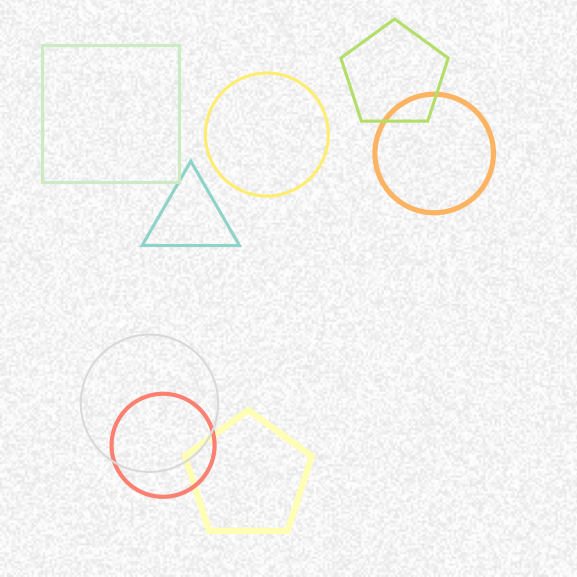[{"shape": "triangle", "thickness": 1.5, "radius": 0.49, "center": [0.33, 0.623]}, {"shape": "pentagon", "thickness": 3, "radius": 0.58, "center": [0.43, 0.173]}, {"shape": "circle", "thickness": 2, "radius": 0.45, "center": [0.282, 0.228]}, {"shape": "circle", "thickness": 2.5, "radius": 0.51, "center": [0.752, 0.733]}, {"shape": "pentagon", "thickness": 1.5, "radius": 0.49, "center": [0.683, 0.868]}, {"shape": "circle", "thickness": 1, "radius": 0.59, "center": [0.259, 0.301]}, {"shape": "square", "thickness": 1.5, "radius": 0.59, "center": [0.192, 0.803]}, {"shape": "circle", "thickness": 1.5, "radius": 0.53, "center": [0.462, 0.766]}]